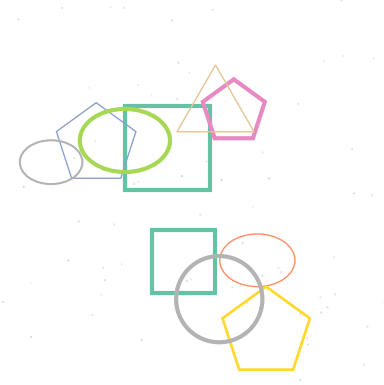[{"shape": "square", "thickness": 3, "radius": 0.55, "center": [0.436, 0.615]}, {"shape": "square", "thickness": 3, "radius": 0.41, "center": [0.476, 0.32]}, {"shape": "oval", "thickness": 1, "radius": 0.49, "center": [0.668, 0.324]}, {"shape": "pentagon", "thickness": 1, "radius": 0.54, "center": [0.25, 0.625]}, {"shape": "pentagon", "thickness": 3, "radius": 0.42, "center": [0.607, 0.709]}, {"shape": "oval", "thickness": 3, "radius": 0.59, "center": [0.324, 0.635]}, {"shape": "pentagon", "thickness": 2, "radius": 0.6, "center": [0.691, 0.136]}, {"shape": "triangle", "thickness": 1, "radius": 0.58, "center": [0.56, 0.716]}, {"shape": "oval", "thickness": 1.5, "radius": 0.41, "center": [0.133, 0.579]}, {"shape": "circle", "thickness": 3, "radius": 0.56, "center": [0.57, 0.223]}]